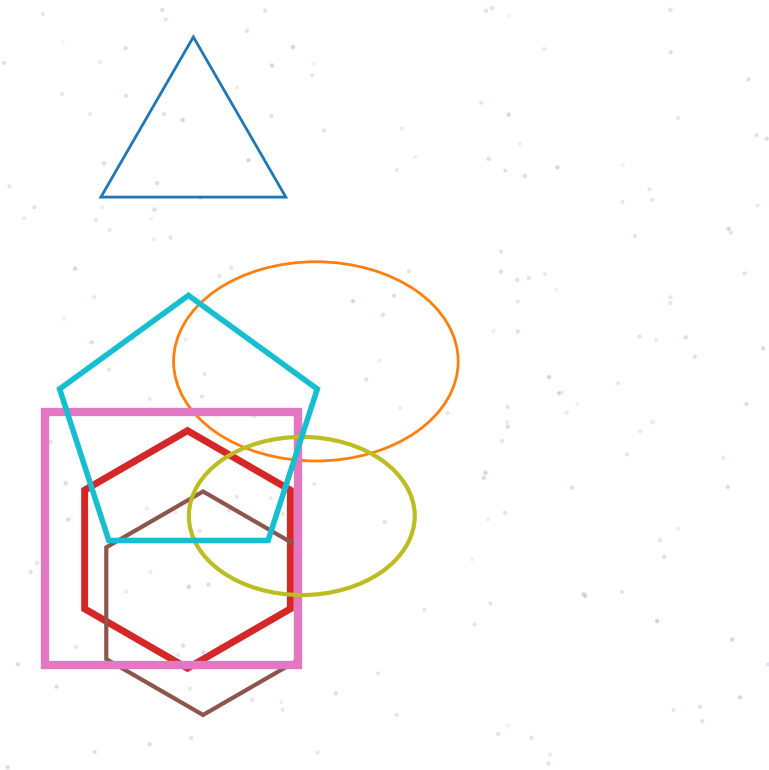[{"shape": "triangle", "thickness": 1, "radius": 0.69, "center": [0.251, 0.813]}, {"shape": "oval", "thickness": 1, "radius": 0.92, "center": [0.41, 0.531]}, {"shape": "hexagon", "thickness": 2.5, "radius": 0.77, "center": [0.244, 0.286]}, {"shape": "hexagon", "thickness": 1.5, "radius": 0.73, "center": [0.264, 0.217]}, {"shape": "square", "thickness": 3, "radius": 0.82, "center": [0.223, 0.3]}, {"shape": "oval", "thickness": 1.5, "radius": 0.73, "center": [0.392, 0.33]}, {"shape": "pentagon", "thickness": 2, "radius": 0.88, "center": [0.245, 0.44]}]